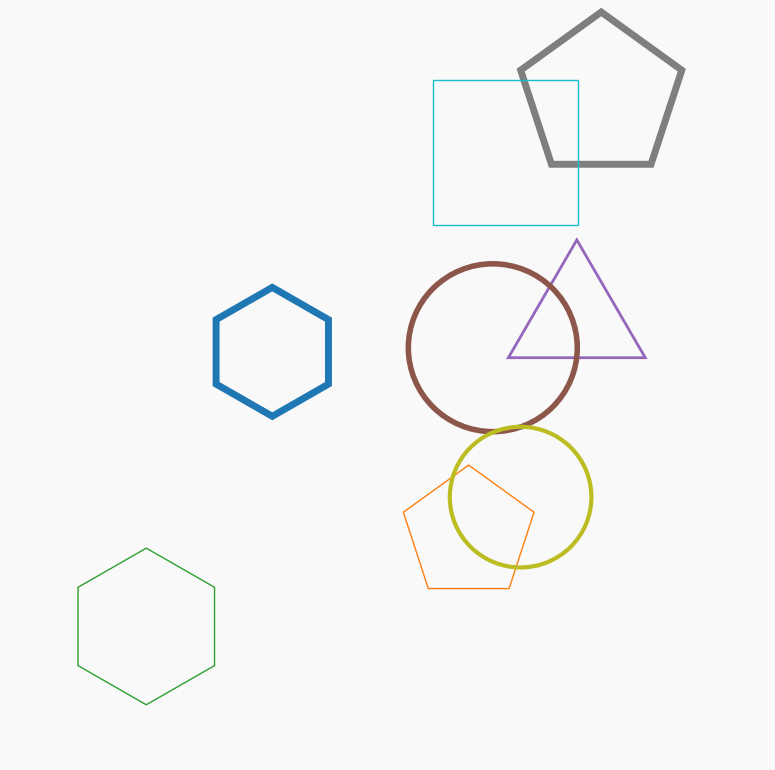[{"shape": "hexagon", "thickness": 2.5, "radius": 0.42, "center": [0.351, 0.543]}, {"shape": "pentagon", "thickness": 0.5, "radius": 0.44, "center": [0.605, 0.307]}, {"shape": "hexagon", "thickness": 0.5, "radius": 0.51, "center": [0.189, 0.186]}, {"shape": "triangle", "thickness": 1, "radius": 0.51, "center": [0.744, 0.586]}, {"shape": "circle", "thickness": 2, "radius": 0.54, "center": [0.636, 0.548]}, {"shape": "pentagon", "thickness": 2.5, "radius": 0.55, "center": [0.776, 0.875]}, {"shape": "circle", "thickness": 1.5, "radius": 0.46, "center": [0.672, 0.354]}, {"shape": "square", "thickness": 0.5, "radius": 0.47, "center": [0.652, 0.802]}]